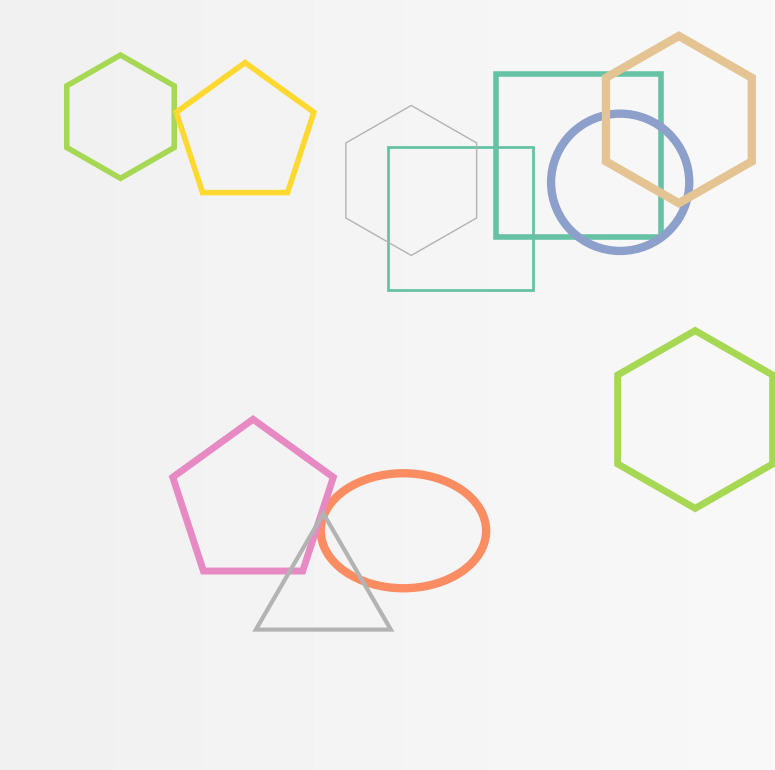[{"shape": "square", "thickness": 2, "radius": 0.53, "center": [0.747, 0.798]}, {"shape": "square", "thickness": 1, "radius": 0.46, "center": [0.594, 0.716]}, {"shape": "oval", "thickness": 3, "radius": 0.53, "center": [0.521, 0.311]}, {"shape": "circle", "thickness": 3, "radius": 0.45, "center": [0.8, 0.763]}, {"shape": "pentagon", "thickness": 2.5, "radius": 0.54, "center": [0.327, 0.347]}, {"shape": "hexagon", "thickness": 2.5, "radius": 0.58, "center": [0.897, 0.455]}, {"shape": "hexagon", "thickness": 2, "radius": 0.4, "center": [0.155, 0.848]}, {"shape": "pentagon", "thickness": 2, "radius": 0.47, "center": [0.316, 0.825]}, {"shape": "hexagon", "thickness": 3, "radius": 0.54, "center": [0.876, 0.845]}, {"shape": "triangle", "thickness": 1.5, "radius": 0.5, "center": [0.417, 0.233]}, {"shape": "hexagon", "thickness": 0.5, "radius": 0.49, "center": [0.531, 0.766]}]